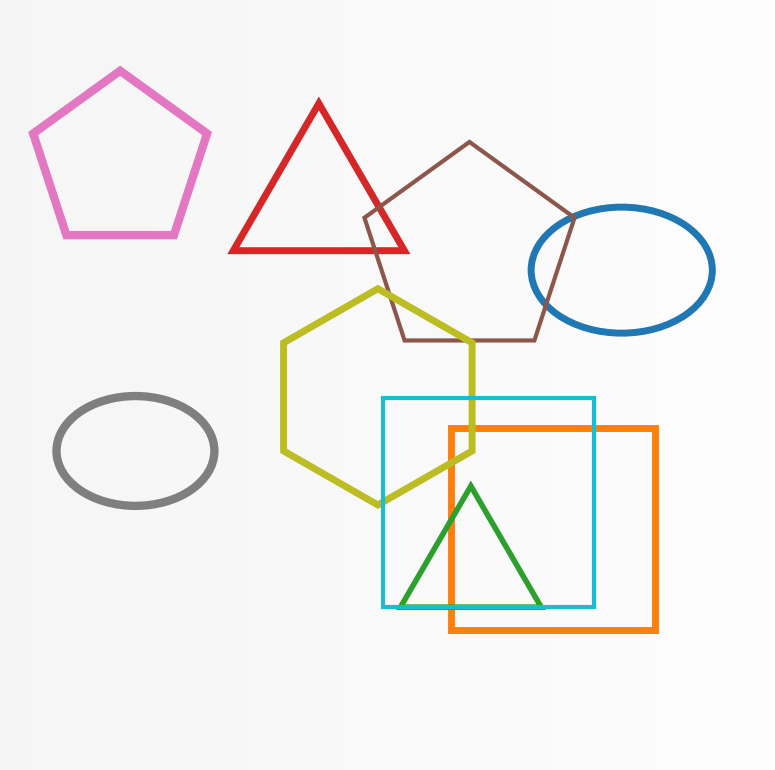[{"shape": "oval", "thickness": 2.5, "radius": 0.58, "center": [0.802, 0.649]}, {"shape": "square", "thickness": 2.5, "radius": 0.66, "center": [0.714, 0.313]}, {"shape": "triangle", "thickness": 2, "radius": 0.52, "center": [0.608, 0.264]}, {"shape": "triangle", "thickness": 2.5, "radius": 0.64, "center": [0.411, 0.738]}, {"shape": "pentagon", "thickness": 1.5, "radius": 0.71, "center": [0.606, 0.673]}, {"shape": "pentagon", "thickness": 3, "radius": 0.59, "center": [0.155, 0.79]}, {"shape": "oval", "thickness": 3, "radius": 0.51, "center": [0.175, 0.414]}, {"shape": "hexagon", "thickness": 2.5, "radius": 0.7, "center": [0.488, 0.485]}, {"shape": "square", "thickness": 1.5, "radius": 0.68, "center": [0.63, 0.348]}]